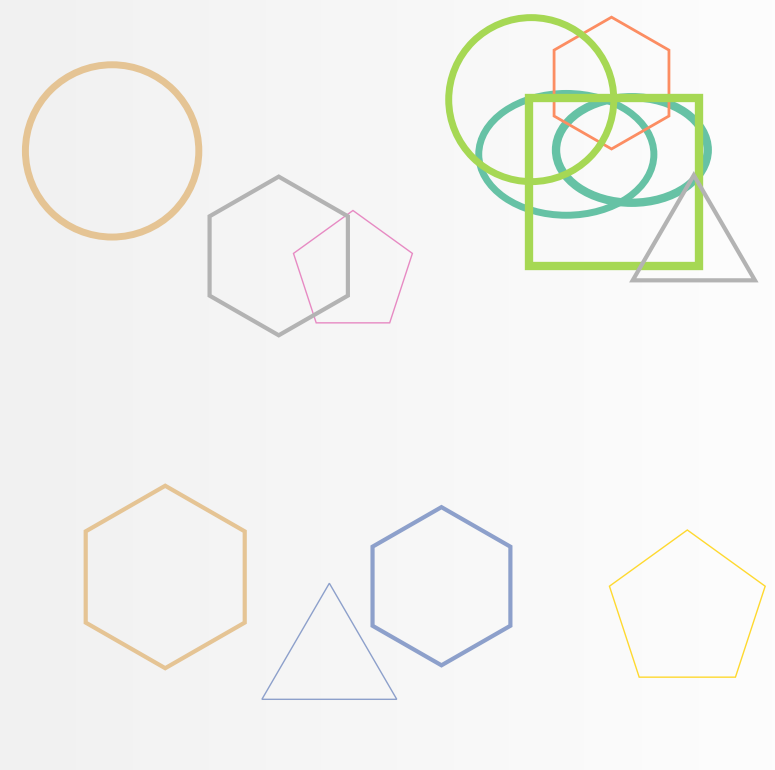[{"shape": "oval", "thickness": 2.5, "radius": 0.56, "center": [0.731, 0.8]}, {"shape": "oval", "thickness": 3, "radius": 0.49, "center": [0.815, 0.805]}, {"shape": "hexagon", "thickness": 1, "radius": 0.43, "center": [0.789, 0.892]}, {"shape": "hexagon", "thickness": 1.5, "radius": 0.51, "center": [0.57, 0.239]}, {"shape": "triangle", "thickness": 0.5, "radius": 0.5, "center": [0.425, 0.142]}, {"shape": "pentagon", "thickness": 0.5, "radius": 0.4, "center": [0.455, 0.646]}, {"shape": "square", "thickness": 3, "radius": 0.55, "center": [0.792, 0.764]}, {"shape": "circle", "thickness": 2.5, "radius": 0.53, "center": [0.685, 0.871]}, {"shape": "pentagon", "thickness": 0.5, "radius": 0.53, "center": [0.887, 0.206]}, {"shape": "circle", "thickness": 2.5, "radius": 0.56, "center": [0.145, 0.804]}, {"shape": "hexagon", "thickness": 1.5, "radius": 0.59, "center": [0.213, 0.251]}, {"shape": "triangle", "thickness": 1.5, "radius": 0.46, "center": [0.895, 0.681]}, {"shape": "hexagon", "thickness": 1.5, "radius": 0.52, "center": [0.36, 0.668]}]